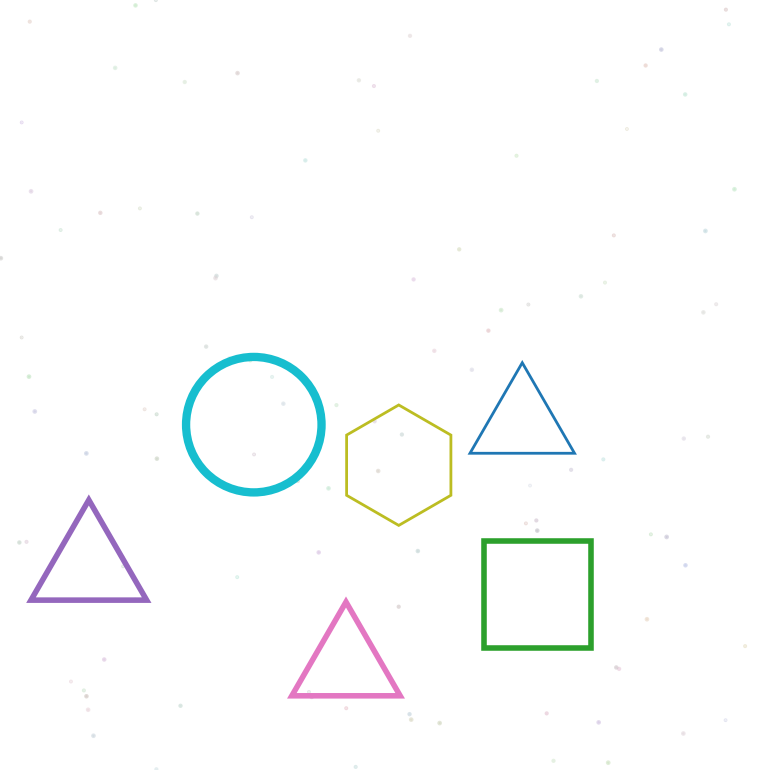[{"shape": "triangle", "thickness": 1, "radius": 0.39, "center": [0.678, 0.451]}, {"shape": "square", "thickness": 2, "radius": 0.35, "center": [0.698, 0.228]}, {"shape": "triangle", "thickness": 2, "radius": 0.43, "center": [0.115, 0.264]}, {"shape": "triangle", "thickness": 2, "radius": 0.41, "center": [0.449, 0.137]}, {"shape": "hexagon", "thickness": 1, "radius": 0.39, "center": [0.518, 0.396]}, {"shape": "circle", "thickness": 3, "radius": 0.44, "center": [0.33, 0.448]}]